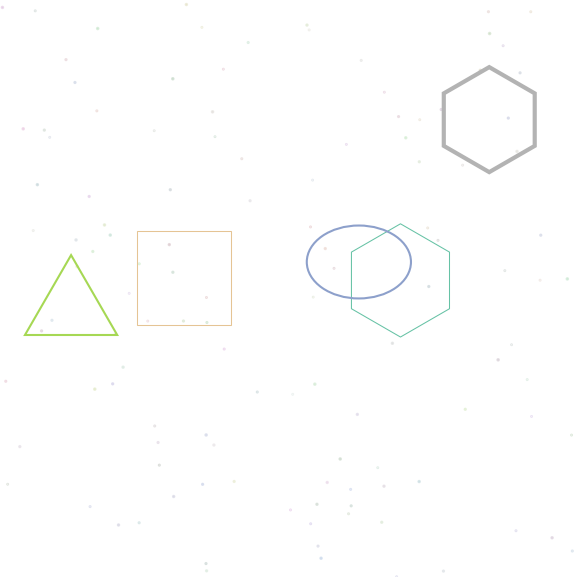[{"shape": "hexagon", "thickness": 0.5, "radius": 0.49, "center": [0.693, 0.514]}, {"shape": "oval", "thickness": 1, "radius": 0.45, "center": [0.621, 0.545]}, {"shape": "triangle", "thickness": 1, "radius": 0.46, "center": [0.123, 0.465]}, {"shape": "square", "thickness": 0.5, "radius": 0.41, "center": [0.319, 0.518]}, {"shape": "hexagon", "thickness": 2, "radius": 0.45, "center": [0.847, 0.792]}]